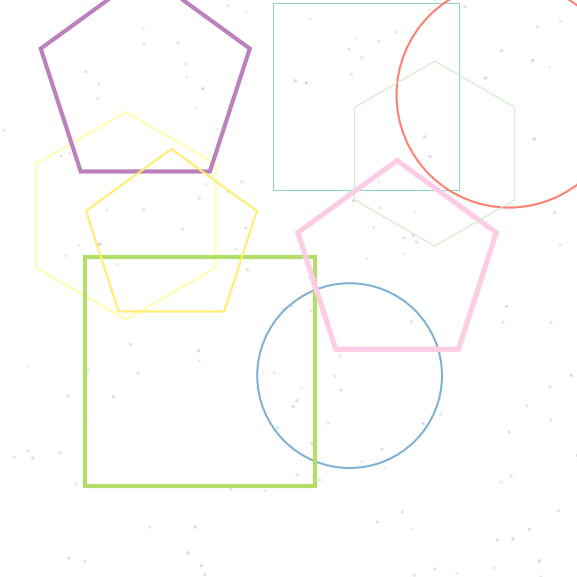[{"shape": "square", "thickness": 0.5, "radius": 0.81, "center": [0.633, 0.832]}, {"shape": "hexagon", "thickness": 1, "radius": 0.9, "center": [0.218, 0.626]}, {"shape": "circle", "thickness": 1, "radius": 0.97, "center": [0.882, 0.835]}, {"shape": "circle", "thickness": 1, "radius": 0.8, "center": [0.605, 0.349]}, {"shape": "square", "thickness": 2, "radius": 0.99, "center": [0.347, 0.356]}, {"shape": "pentagon", "thickness": 2.5, "radius": 0.9, "center": [0.688, 0.54]}, {"shape": "pentagon", "thickness": 2, "radius": 0.95, "center": [0.252, 0.856]}, {"shape": "hexagon", "thickness": 0.5, "radius": 0.8, "center": [0.753, 0.733]}, {"shape": "pentagon", "thickness": 1, "radius": 0.78, "center": [0.297, 0.586]}]